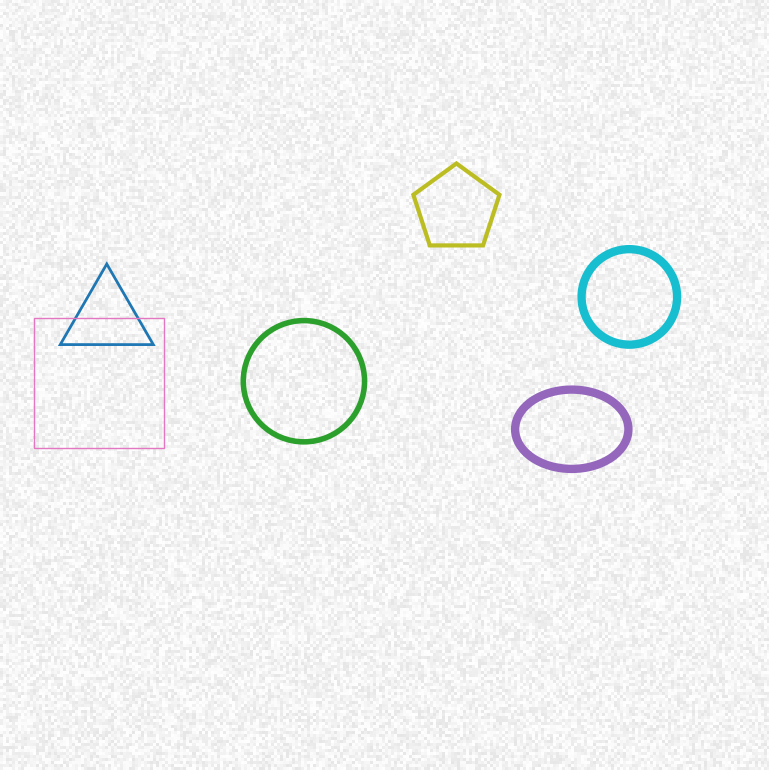[{"shape": "triangle", "thickness": 1, "radius": 0.35, "center": [0.139, 0.587]}, {"shape": "circle", "thickness": 2, "radius": 0.39, "center": [0.395, 0.505]}, {"shape": "oval", "thickness": 3, "radius": 0.37, "center": [0.743, 0.443]}, {"shape": "square", "thickness": 0.5, "radius": 0.42, "center": [0.128, 0.502]}, {"shape": "pentagon", "thickness": 1.5, "radius": 0.29, "center": [0.593, 0.729]}, {"shape": "circle", "thickness": 3, "radius": 0.31, "center": [0.817, 0.614]}]